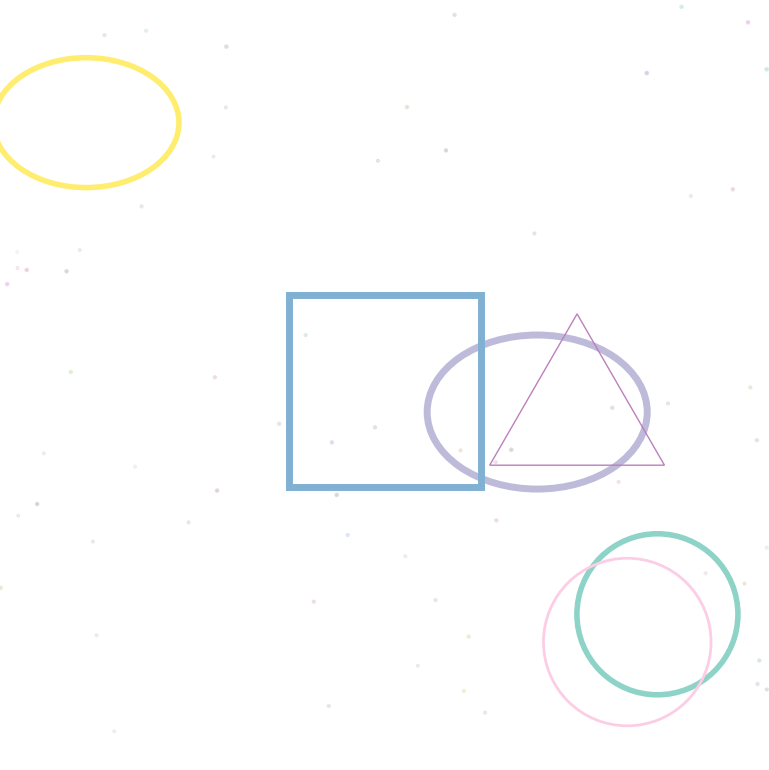[{"shape": "circle", "thickness": 2, "radius": 0.52, "center": [0.854, 0.202]}, {"shape": "oval", "thickness": 2.5, "radius": 0.71, "center": [0.698, 0.465]}, {"shape": "square", "thickness": 2.5, "radius": 0.62, "center": [0.5, 0.493]}, {"shape": "circle", "thickness": 1, "radius": 0.54, "center": [0.815, 0.166]}, {"shape": "triangle", "thickness": 0.5, "radius": 0.66, "center": [0.749, 0.461]}, {"shape": "oval", "thickness": 2, "radius": 0.6, "center": [0.112, 0.841]}]